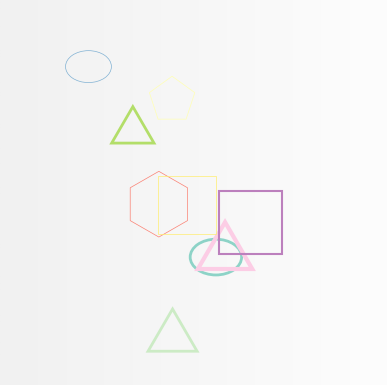[{"shape": "oval", "thickness": 2, "radius": 0.33, "center": [0.557, 0.332]}, {"shape": "pentagon", "thickness": 0.5, "radius": 0.31, "center": [0.444, 0.74]}, {"shape": "hexagon", "thickness": 0.5, "radius": 0.43, "center": [0.41, 0.47]}, {"shape": "oval", "thickness": 0.5, "radius": 0.3, "center": [0.228, 0.827]}, {"shape": "triangle", "thickness": 2, "radius": 0.32, "center": [0.343, 0.66]}, {"shape": "triangle", "thickness": 3, "radius": 0.41, "center": [0.581, 0.342]}, {"shape": "square", "thickness": 1.5, "radius": 0.4, "center": [0.647, 0.422]}, {"shape": "triangle", "thickness": 2, "radius": 0.37, "center": [0.445, 0.124]}, {"shape": "square", "thickness": 0.5, "radius": 0.38, "center": [0.483, 0.466]}]